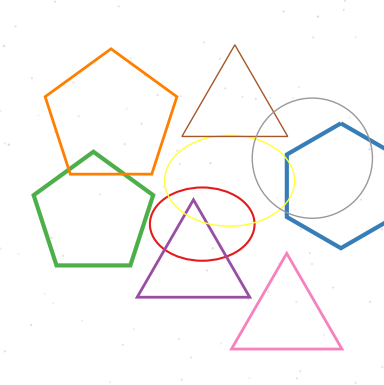[{"shape": "oval", "thickness": 1.5, "radius": 0.68, "center": [0.525, 0.418]}, {"shape": "hexagon", "thickness": 3, "radius": 0.81, "center": [0.885, 0.518]}, {"shape": "pentagon", "thickness": 3, "radius": 0.82, "center": [0.243, 0.443]}, {"shape": "triangle", "thickness": 2, "radius": 0.84, "center": [0.502, 0.312]}, {"shape": "pentagon", "thickness": 2, "radius": 0.9, "center": [0.288, 0.693]}, {"shape": "oval", "thickness": 1, "radius": 0.84, "center": [0.596, 0.531]}, {"shape": "triangle", "thickness": 1, "radius": 0.79, "center": [0.61, 0.725]}, {"shape": "triangle", "thickness": 2, "radius": 0.83, "center": [0.745, 0.176]}, {"shape": "circle", "thickness": 1, "radius": 0.78, "center": [0.811, 0.589]}]